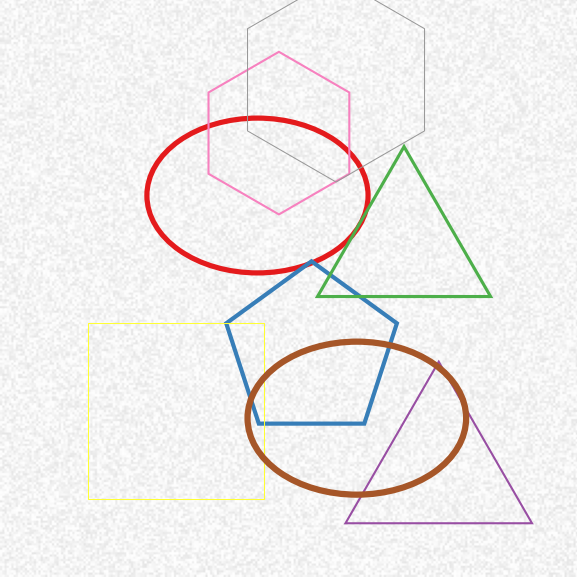[{"shape": "oval", "thickness": 2.5, "radius": 0.96, "center": [0.446, 0.661]}, {"shape": "pentagon", "thickness": 2, "radius": 0.78, "center": [0.539, 0.391]}, {"shape": "triangle", "thickness": 1.5, "radius": 0.87, "center": [0.7, 0.572]}, {"shape": "triangle", "thickness": 1, "radius": 0.93, "center": [0.76, 0.186]}, {"shape": "square", "thickness": 0.5, "radius": 0.76, "center": [0.305, 0.287]}, {"shape": "oval", "thickness": 3, "radius": 0.95, "center": [0.618, 0.275]}, {"shape": "hexagon", "thickness": 1, "radius": 0.7, "center": [0.483, 0.769]}, {"shape": "hexagon", "thickness": 0.5, "radius": 0.88, "center": [0.582, 0.861]}]